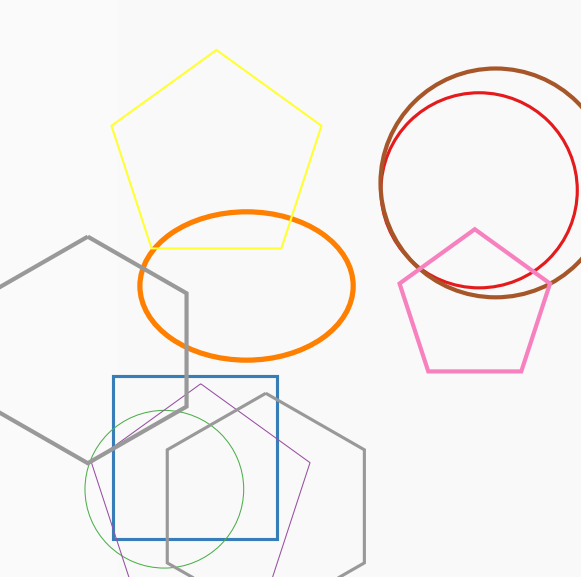[{"shape": "circle", "thickness": 1.5, "radius": 0.84, "center": [0.824, 0.67]}, {"shape": "square", "thickness": 1.5, "radius": 0.71, "center": [0.336, 0.207]}, {"shape": "circle", "thickness": 0.5, "radius": 0.68, "center": [0.283, 0.152]}, {"shape": "pentagon", "thickness": 0.5, "radius": 0.99, "center": [0.345, 0.137]}, {"shape": "oval", "thickness": 2.5, "radius": 0.92, "center": [0.424, 0.504]}, {"shape": "pentagon", "thickness": 1, "radius": 0.95, "center": [0.372, 0.723]}, {"shape": "circle", "thickness": 2, "radius": 0.99, "center": [0.853, 0.682]}, {"shape": "pentagon", "thickness": 2, "radius": 0.68, "center": [0.817, 0.466]}, {"shape": "hexagon", "thickness": 2, "radius": 0.98, "center": [0.151, 0.393]}, {"shape": "hexagon", "thickness": 1.5, "radius": 0.98, "center": [0.457, 0.122]}]